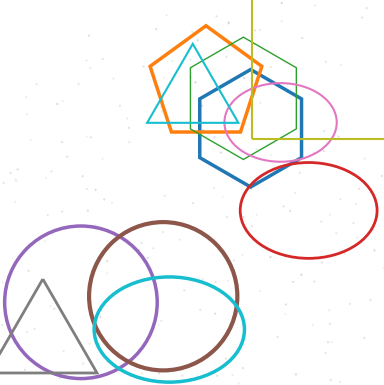[{"shape": "hexagon", "thickness": 2.5, "radius": 0.76, "center": [0.651, 0.667]}, {"shape": "pentagon", "thickness": 2.5, "radius": 0.76, "center": [0.535, 0.781]}, {"shape": "hexagon", "thickness": 1, "radius": 0.79, "center": [0.632, 0.745]}, {"shape": "oval", "thickness": 2, "radius": 0.89, "center": [0.802, 0.453]}, {"shape": "circle", "thickness": 2.5, "radius": 0.99, "center": [0.21, 0.215]}, {"shape": "circle", "thickness": 3, "radius": 0.96, "center": [0.424, 0.231]}, {"shape": "oval", "thickness": 1.5, "radius": 0.73, "center": [0.729, 0.682]}, {"shape": "triangle", "thickness": 2, "radius": 0.81, "center": [0.111, 0.113]}, {"shape": "square", "thickness": 1.5, "radius": 0.96, "center": [0.845, 0.831]}, {"shape": "triangle", "thickness": 1.5, "radius": 0.68, "center": [0.501, 0.749]}, {"shape": "oval", "thickness": 2.5, "radius": 0.98, "center": [0.44, 0.144]}]